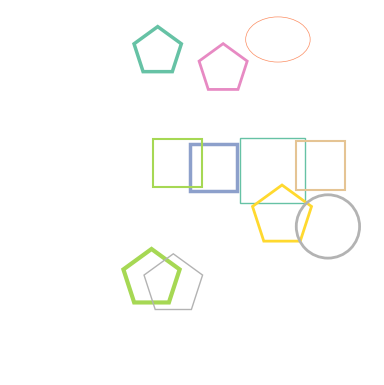[{"shape": "square", "thickness": 1, "radius": 0.42, "center": [0.708, 0.557]}, {"shape": "pentagon", "thickness": 2.5, "radius": 0.32, "center": [0.41, 0.866]}, {"shape": "oval", "thickness": 0.5, "radius": 0.42, "center": [0.722, 0.897]}, {"shape": "square", "thickness": 2.5, "radius": 0.3, "center": [0.555, 0.565]}, {"shape": "pentagon", "thickness": 2, "radius": 0.33, "center": [0.58, 0.821]}, {"shape": "pentagon", "thickness": 3, "radius": 0.38, "center": [0.394, 0.276]}, {"shape": "square", "thickness": 1.5, "radius": 0.31, "center": [0.461, 0.576]}, {"shape": "pentagon", "thickness": 2, "radius": 0.4, "center": [0.733, 0.439]}, {"shape": "square", "thickness": 1.5, "radius": 0.32, "center": [0.833, 0.571]}, {"shape": "pentagon", "thickness": 1, "radius": 0.4, "center": [0.45, 0.261]}, {"shape": "circle", "thickness": 2, "radius": 0.41, "center": [0.852, 0.412]}]